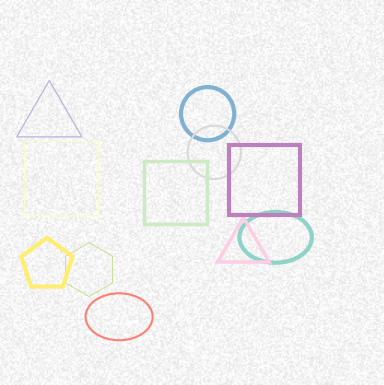[{"shape": "oval", "thickness": 3, "radius": 0.47, "center": [0.716, 0.384]}, {"shape": "square", "thickness": 0.5, "radius": 0.48, "center": [0.157, 0.537]}, {"shape": "triangle", "thickness": 1, "radius": 0.49, "center": [0.128, 0.693]}, {"shape": "oval", "thickness": 1.5, "radius": 0.44, "center": [0.309, 0.177]}, {"shape": "circle", "thickness": 3, "radius": 0.35, "center": [0.539, 0.705]}, {"shape": "hexagon", "thickness": 0.5, "radius": 0.35, "center": [0.231, 0.3]}, {"shape": "triangle", "thickness": 2.5, "radius": 0.39, "center": [0.632, 0.358]}, {"shape": "circle", "thickness": 1.5, "radius": 0.35, "center": [0.557, 0.604]}, {"shape": "square", "thickness": 3, "radius": 0.46, "center": [0.687, 0.532]}, {"shape": "square", "thickness": 2.5, "radius": 0.41, "center": [0.456, 0.499]}, {"shape": "pentagon", "thickness": 3, "radius": 0.35, "center": [0.122, 0.312]}]